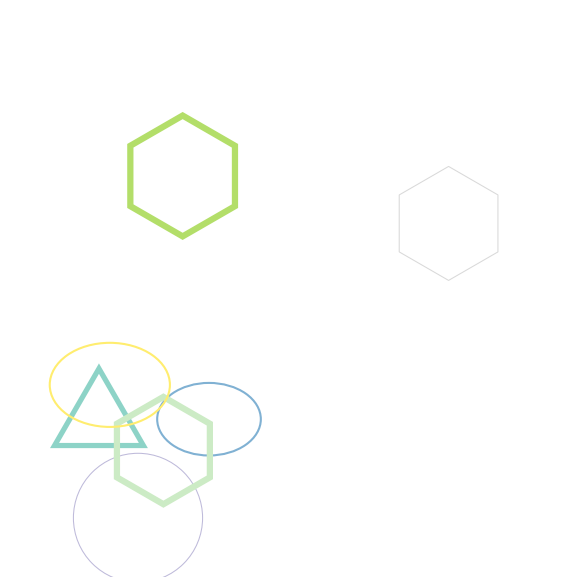[{"shape": "triangle", "thickness": 2.5, "radius": 0.44, "center": [0.171, 0.272]}, {"shape": "circle", "thickness": 0.5, "radius": 0.56, "center": [0.239, 0.102]}, {"shape": "oval", "thickness": 1, "radius": 0.45, "center": [0.362, 0.273]}, {"shape": "hexagon", "thickness": 3, "radius": 0.52, "center": [0.316, 0.694]}, {"shape": "hexagon", "thickness": 0.5, "radius": 0.49, "center": [0.777, 0.612]}, {"shape": "hexagon", "thickness": 3, "radius": 0.46, "center": [0.283, 0.219]}, {"shape": "oval", "thickness": 1, "radius": 0.52, "center": [0.19, 0.333]}]